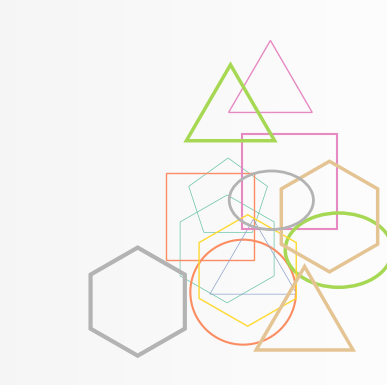[{"shape": "hexagon", "thickness": 0.5, "radius": 0.7, "center": [0.586, 0.353]}, {"shape": "pentagon", "thickness": 0.5, "radius": 0.53, "center": [0.589, 0.483]}, {"shape": "square", "thickness": 1, "radius": 0.56, "center": [0.542, 0.437]}, {"shape": "circle", "thickness": 1.5, "radius": 0.68, "center": [0.628, 0.241]}, {"shape": "triangle", "thickness": 0.5, "radius": 0.65, "center": [0.654, 0.301]}, {"shape": "square", "thickness": 1.5, "radius": 0.62, "center": [0.748, 0.527]}, {"shape": "triangle", "thickness": 1, "radius": 0.62, "center": [0.698, 0.77]}, {"shape": "triangle", "thickness": 2.5, "radius": 0.66, "center": [0.595, 0.7]}, {"shape": "oval", "thickness": 2.5, "radius": 0.69, "center": [0.874, 0.35]}, {"shape": "hexagon", "thickness": 1, "radius": 0.72, "center": [0.639, 0.297]}, {"shape": "hexagon", "thickness": 2.5, "radius": 0.72, "center": [0.85, 0.437]}, {"shape": "triangle", "thickness": 2.5, "radius": 0.72, "center": [0.786, 0.163]}, {"shape": "oval", "thickness": 2, "radius": 0.54, "center": [0.7, 0.48]}, {"shape": "hexagon", "thickness": 3, "radius": 0.7, "center": [0.355, 0.217]}]